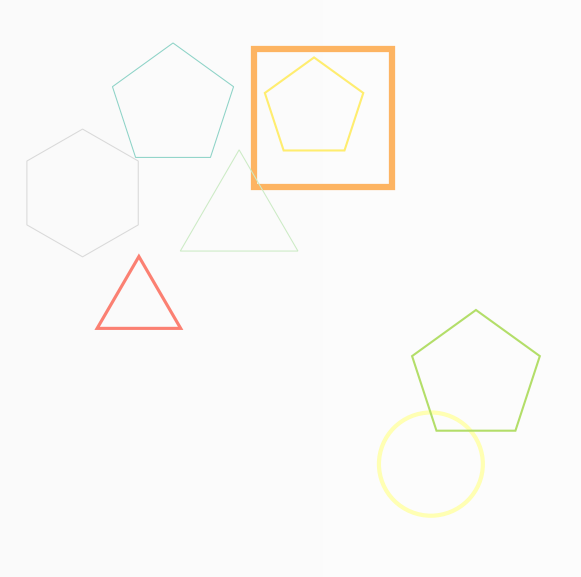[{"shape": "pentagon", "thickness": 0.5, "radius": 0.55, "center": [0.298, 0.815]}, {"shape": "circle", "thickness": 2, "radius": 0.45, "center": [0.741, 0.196]}, {"shape": "triangle", "thickness": 1.5, "radius": 0.41, "center": [0.239, 0.472]}, {"shape": "square", "thickness": 3, "radius": 0.59, "center": [0.556, 0.795]}, {"shape": "pentagon", "thickness": 1, "radius": 0.58, "center": [0.819, 0.347]}, {"shape": "hexagon", "thickness": 0.5, "radius": 0.55, "center": [0.142, 0.665]}, {"shape": "triangle", "thickness": 0.5, "radius": 0.58, "center": [0.411, 0.623]}, {"shape": "pentagon", "thickness": 1, "radius": 0.45, "center": [0.54, 0.811]}]